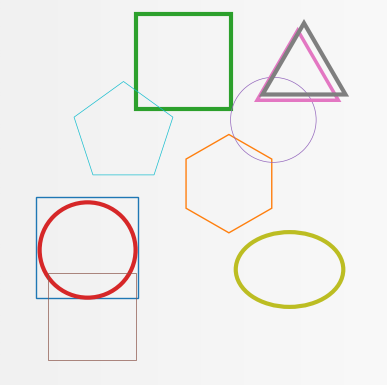[{"shape": "square", "thickness": 1, "radius": 0.66, "center": [0.224, 0.357]}, {"shape": "hexagon", "thickness": 1, "radius": 0.64, "center": [0.591, 0.523]}, {"shape": "square", "thickness": 3, "radius": 0.61, "center": [0.474, 0.84]}, {"shape": "circle", "thickness": 3, "radius": 0.62, "center": [0.226, 0.351]}, {"shape": "circle", "thickness": 0.5, "radius": 0.55, "center": [0.705, 0.689]}, {"shape": "square", "thickness": 0.5, "radius": 0.57, "center": [0.237, 0.178]}, {"shape": "triangle", "thickness": 2.5, "radius": 0.61, "center": [0.768, 0.8]}, {"shape": "triangle", "thickness": 3, "radius": 0.62, "center": [0.785, 0.816]}, {"shape": "oval", "thickness": 3, "radius": 0.69, "center": [0.747, 0.3]}, {"shape": "pentagon", "thickness": 0.5, "radius": 0.67, "center": [0.319, 0.654]}]